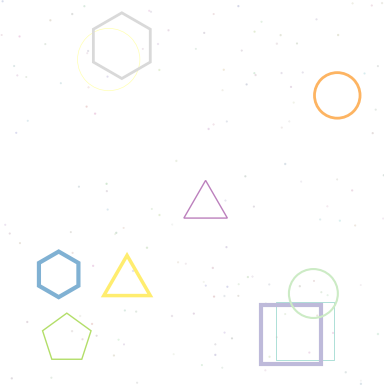[{"shape": "square", "thickness": 0.5, "radius": 0.37, "center": [0.793, 0.14]}, {"shape": "circle", "thickness": 0.5, "radius": 0.4, "center": [0.282, 0.845]}, {"shape": "square", "thickness": 3, "radius": 0.39, "center": [0.756, 0.131]}, {"shape": "hexagon", "thickness": 3, "radius": 0.3, "center": [0.152, 0.287]}, {"shape": "circle", "thickness": 2, "radius": 0.3, "center": [0.876, 0.752]}, {"shape": "pentagon", "thickness": 1, "radius": 0.33, "center": [0.174, 0.12]}, {"shape": "hexagon", "thickness": 2, "radius": 0.43, "center": [0.316, 0.881]}, {"shape": "triangle", "thickness": 1, "radius": 0.33, "center": [0.534, 0.466]}, {"shape": "circle", "thickness": 1.5, "radius": 0.32, "center": [0.814, 0.238]}, {"shape": "triangle", "thickness": 2.5, "radius": 0.35, "center": [0.33, 0.267]}]